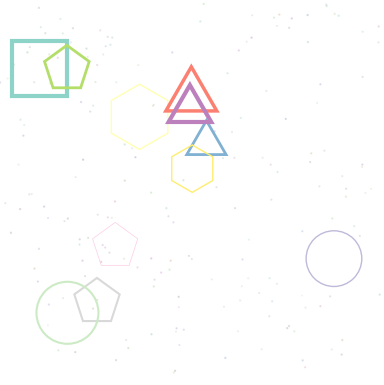[{"shape": "square", "thickness": 3, "radius": 0.36, "center": [0.103, 0.822]}, {"shape": "hexagon", "thickness": 1, "radius": 0.42, "center": [0.363, 0.697]}, {"shape": "circle", "thickness": 1, "radius": 0.36, "center": [0.867, 0.328]}, {"shape": "triangle", "thickness": 2.5, "radius": 0.38, "center": [0.497, 0.75]}, {"shape": "triangle", "thickness": 2, "radius": 0.29, "center": [0.536, 0.628]}, {"shape": "pentagon", "thickness": 2, "radius": 0.3, "center": [0.174, 0.821]}, {"shape": "pentagon", "thickness": 0.5, "radius": 0.31, "center": [0.299, 0.361]}, {"shape": "pentagon", "thickness": 1.5, "radius": 0.31, "center": [0.252, 0.216]}, {"shape": "triangle", "thickness": 3, "radius": 0.32, "center": [0.493, 0.715]}, {"shape": "circle", "thickness": 1.5, "radius": 0.4, "center": [0.175, 0.188]}, {"shape": "hexagon", "thickness": 1, "radius": 0.31, "center": [0.499, 0.562]}]